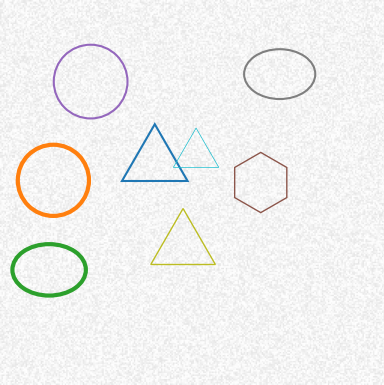[{"shape": "triangle", "thickness": 1.5, "radius": 0.49, "center": [0.402, 0.579]}, {"shape": "circle", "thickness": 3, "radius": 0.46, "center": [0.139, 0.532]}, {"shape": "oval", "thickness": 3, "radius": 0.48, "center": [0.128, 0.299]}, {"shape": "circle", "thickness": 1.5, "radius": 0.48, "center": [0.235, 0.788]}, {"shape": "hexagon", "thickness": 1, "radius": 0.39, "center": [0.677, 0.526]}, {"shape": "oval", "thickness": 1.5, "radius": 0.46, "center": [0.726, 0.808]}, {"shape": "triangle", "thickness": 1, "radius": 0.48, "center": [0.475, 0.361]}, {"shape": "triangle", "thickness": 0.5, "radius": 0.34, "center": [0.509, 0.599]}]